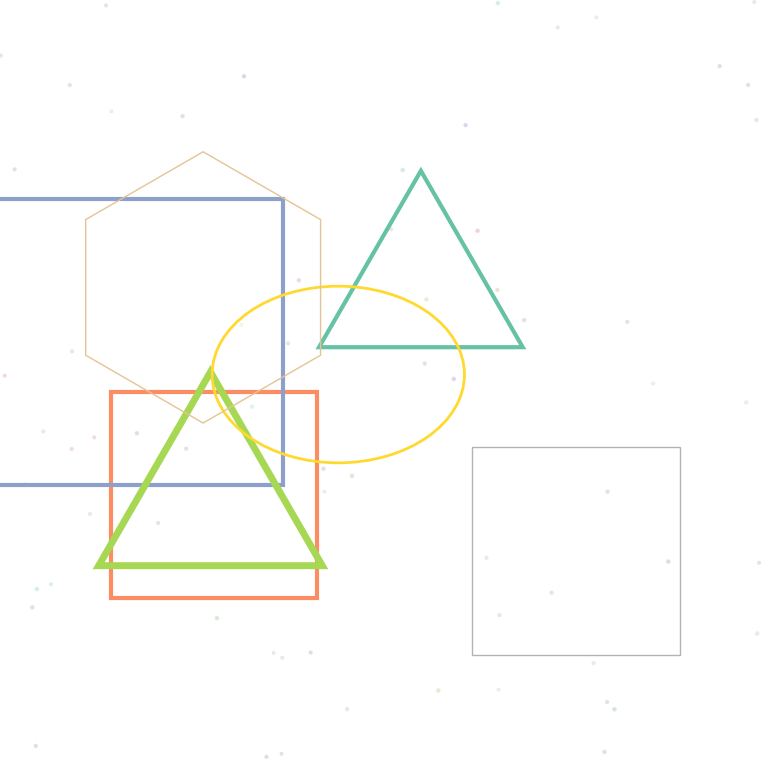[{"shape": "triangle", "thickness": 1.5, "radius": 0.76, "center": [0.547, 0.625]}, {"shape": "square", "thickness": 1.5, "radius": 0.67, "center": [0.278, 0.357]}, {"shape": "square", "thickness": 1.5, "radius": 0.93, "center": [0.182, 0.555]}, {"shape": "triangle", "thickness": 2.5, "radius": 0.84, "center": [0.273, 0.349]}, {"shape": "oval", "thickness": 1, "radius": 0.82, "center": [0.439, 0.514]}, {"shape": "hexagon", "thickness": 0.5, "radius": 0.88, "center": [0.264, 0.627]}, {"shape": "square", "thickness": 0.5, "radius": 0.68, "center": [0.748, 0.284]}]